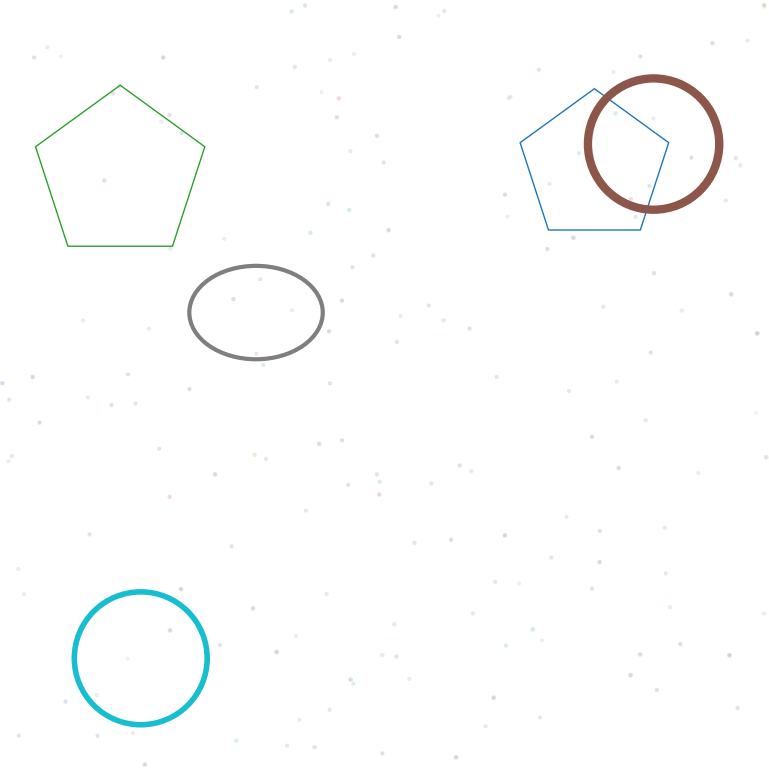[{"shape": "pentagon", "thickness": 0.5, "radius": 0.51, "center": [0.772, 0.783]}, {"shape": "pentagon", "thickness": 0.5, "radius": 0.58, "center": [0.156, 0.774]}, {"shape": "circle", "thickness": 3, "radius": 0.43, "center": [0.849, 0.813]}, {"shape": "oval", "thickness": 1.5, "radius": 0.43, "center": [0.333, 0.594]}, {"shape": "circle", "thickness": 2, "radius": 0.43, "center": [0.183, 0.145]}]